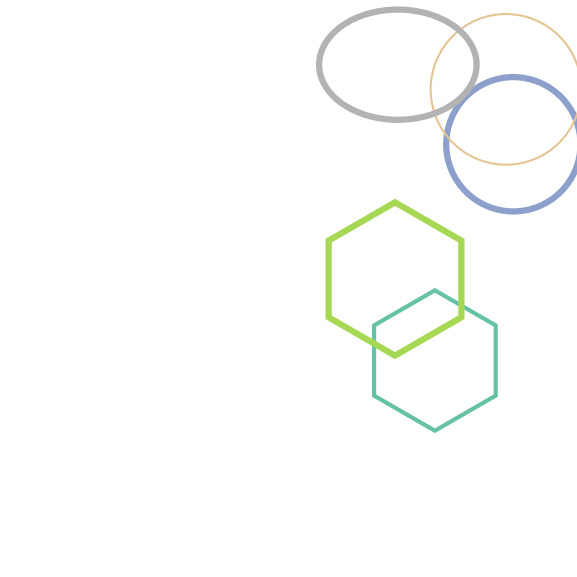[{"shape": "hexagon", "thickness": 2, "radius": 0.61, "center": [0.753, 0.375]}, {"shape": "circle", "thickness": 3, "radius": 0.58, "center": [0.889, 0.749]}, {"shape": "hexagon", "thickness": 3, "radius": 0.66, "center": [0.684, 0.516]}, {"shape": "circle", "thickness": 1, "radius": 0.65, "center": [0.876, 0.844]}, {"shape": "oval", "thickness": 3, "radius": 0.68, "center": [0.689, 0.887]}]